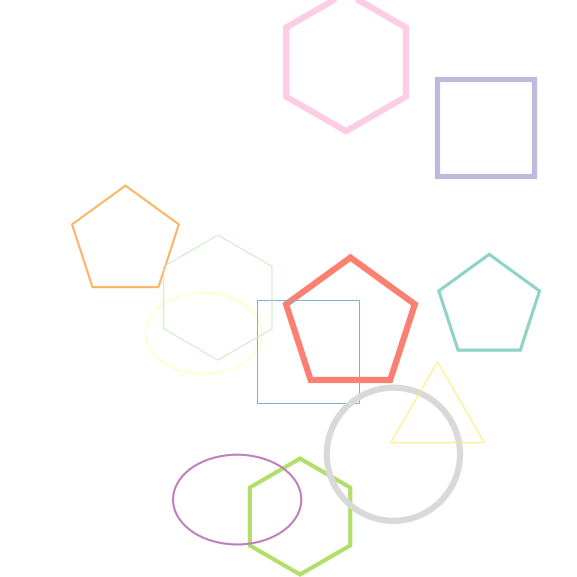[{"shape": "pentagon", "thickness": 1.5, "radius": 0.46, "center": [0.847, 0.467]}, {"shape": "oval", "thickness": 0.5, "radius": 0.5, "center": [0.352, 0.422]}, {"shape": "square", "thickness": 2.5, "radius": 0.42, "center": [0.841, 0.779]}, {"shape": "pentagon", "thickness": 3, "radius": 0.59, "center": [0.607, 0.436]}, {"shape": "square", "thickness": 0.5, "radius": 0.44, "center": [0.534, 0.39]}, {"shape": "pentagon", "thickness": 1, "radius": 0.49, "center": [0.217, 0.581]}, {"shape": "hexagon", "thickness": 2, "radius": 0.5, "center": [0.52, 0.105]}, {"shape": "hexagon", "thickness": 3, "radius": 0.6, "center": [0.599, 0.892]}, {"shape": "circle", "thickness": 3, "radius": 0.58, "center": [0.681, 0.213]}, {"shape": "oval", "thickness": 1, "radius": 0.56, "center": [0.411, 0.134]}, {"shape": "hexagon", "thickness": 0.5, "radius": 0.54, "center": [0.377, 0.484]}, {"shape": "triangle", "thickness": 0.5, "radius": 0.47, "center": [0.758, 0.279]}]